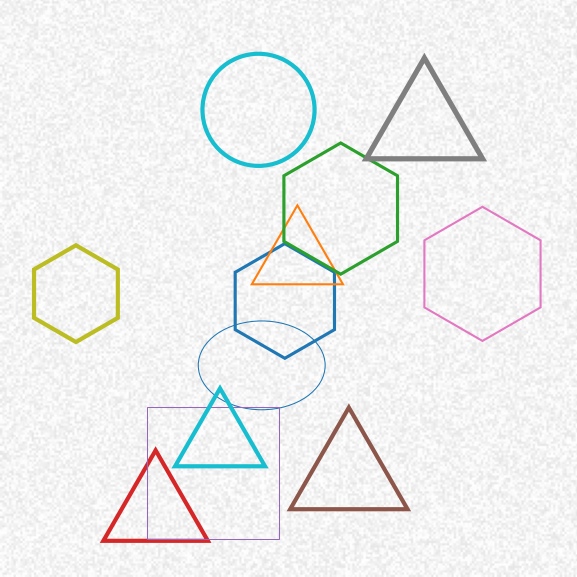[{"shape": "hexagon", "thickness": 1.5, "radius": 0.5, "center": [0.493, 0.478]}, {"shape": "oval", "thickness": 0.5, "radius": 0.55, "center": [0.453, 0.366]}, {"shape": "triangle", "thickness": 1, "radius": 0.46, "center": [0.515, 0.552]}, {"shape": "hexagon", "thickness": 1.5, "radius": 0.57, "center": [0.59, 0.638]}, {"shape": "triangle", "thickness": 2, "radius": 0.52, "center": [0.269, 0.115]}, {"shape": "square", "thickness": 0.5, "radius": 0.57, "center": [0.369, 0.18]}, {"shape": "triangle", "thickness": 2, "radius": 0.59, "center": [0.604, 0.176]}, {"shape": "hexagon", "thickness": 1, "radius": 0.58, "center": [0.835, 0.525]}, {"shape": "triangle", "thickness": 2.5, "radius": 0.58, "center": [0.735, 0.782]}, {"shape": "hexagon", "thickness": 2, "radius": 0.42, "center": [0.131, 0.491]}, {"shape": "circle", "thickness": 2, "radius": 0.49, "center": [0.448, 0.809]}, {"shape": "triangle", "thickness": 2, "radius": 0.45, "center": [0.381, 0.237]}]